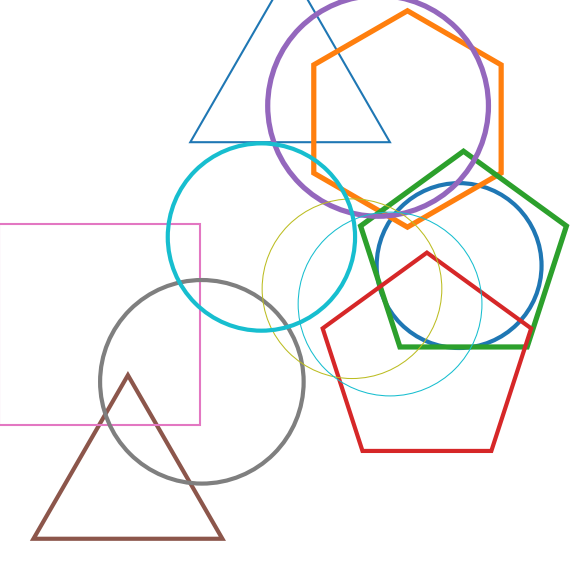[{"shape": "triangle", "thickness": 1, "radius": 1.0, "center": [0.502, 0.853]}, {"shape": "circle", "thickness": 2, "radius": 0.71, "center": [0.795, 0.539]}, {"shape": "hexagon", "thickness": 2.5, "radius": 0.94, "center": [0.706, 0.793]}, {"shape": "pentagon", "thickness": 2.5, "radius": 0.94, "center": [0.803, 0.55]}, {"shape": "pentagon", "thickness": 2, "radius": 0.95, "center": [0.739, 0.372]}, {"shape": "circle", "thickness": 2.5, "radius": 0.96, "center": [0.655, 0.816]}, {"shape": "triangle", "thickness": 2, "radius": 0.94, "center": [0.222, 0.161]}, {"shape": "square", "thickness": 1, "radius": 0.87, "center": [0.172, 0.437]}, {"shape": "circle", "thickness": 2, "radius": 0.88, "center": [0.35, 0.338]}, {"shape": "circle", "thickness": 0.5, "radius": 0.78, "center": [0.609, 0.499]}, {"shape": "circle", "thickness": 0.5, "radius": 0.8, "center": [0.675, 0.473]}, {"shape": "circle", "thickness": 2, "radius": 0.81, "center": [0.453, 0.589]}]